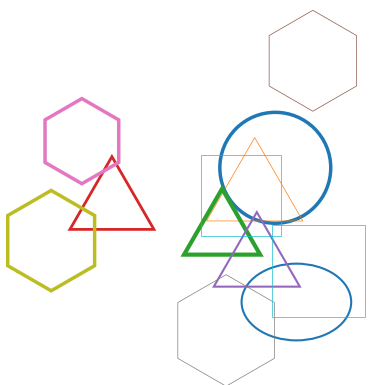[{"shape": "oval", "thickness": 1.5, "radius": 0.71, "center": [0.77, 0.216]}, {"shape": "circle", "thickness": 2.5, "radius": 0.72, "center": [0.715, 0.564]}, {"shape": "triangle", "thickness": 0.5, "radius": 0.72, "center": [0.662, 0.498]}, {"shape": "triangle", "thickness": 3, "radius": 0.57, "center": [0.577, 0.396]}, {"shape": "triangle", "thickness": 2, "radius": 0.63, "center": [0.291, 0.467]}, {"shape": "triangle", "thickness": 1.5, "radius": 0.65, "center": [0.667, 0.32]}, {"shape": "hexagon", "thickness": 0.5, "radius": 0.66, "center": [0.813, 0.842]}, {"shape": "hexagon", "thickness": 2.5, "radius": 0.55, "center": [0.213, 0.633]}, {"shape": "hexagon", "thickness": 0.5, "radius": 0.72, "center": [0.587, 0.142]}, {"shape": "hexagon", "thickness": 2.5, "radius": 0.65, "center": [0.133, 0.375]}, {"shape": "square", "thickness": 0.5, "radius": 0.52, "center": [0.626, 0.492]}, {"shape": "square", "thickness": 0.5, "radius": 0.6, "center": [0.827, 0.296]}]